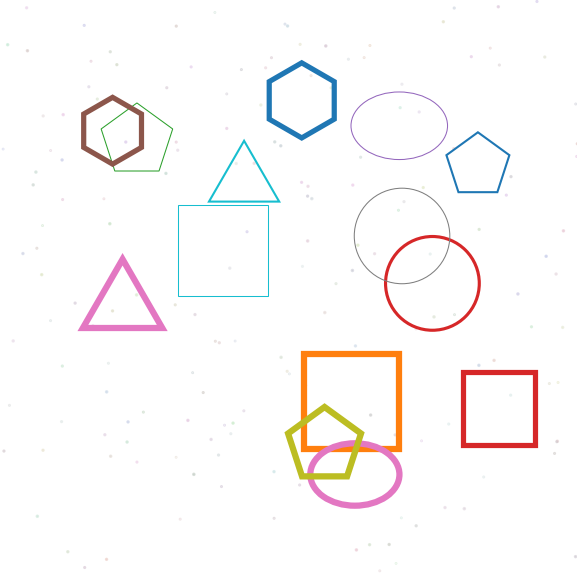[{"shape": "pentagon", "thickness": 1, "radius": 0.29, "center": [0.828, 0.713]}, {"shape": "hexagon", "thickness": 2.5, "radius": 0.32, "center": [0.522, 0.825]}, {"shape": "square", "thickness": 3, "radius": 0.41, "center": [0.608, 0.303]}, {"shape": "pentagon", "thickness": 0.5, "radius": 0.33, "center": [0.237, 0.756]}, {"shape": "circle", "thickness": 1.5, "radius": 0.41, "center": [0.749, 0.508]}, {"shape": "square", "thickness": 2.5, "radius": 0.31, "center": [0.864, 0.292]}, {"shape": "oval", "thickness": 0.5, "radius": 0.42, "center": [0.691, 0.781]}, {"shape": "hexagon", "thickness": 2.5, "radius": 0.29, "center": [0.195, 0.773]}, {"shape": "triangle", "thickness": 3, "radius": 0.4, "center": [0.212, 0.471]}, {"shape": "oval", "thickness": 3, "radius": 0.39, "center": [0.615, 0.178]}, {"shape": "circle", "thickness": 0.5, "radius": 0.41, "center": [0.696, 0.591]}, {"shape": "pentagon", "thickness": 3, "radius": 0.33, "center": [0.562, 0.228]}, {"shape": "triangle", "thickness": 1, "radius": 0.35, "center": [0.423, 0.685]}, {"shape": "square", "thickness": 0.5, "radius": 0.39, "center": [0.386, 0.565]}]